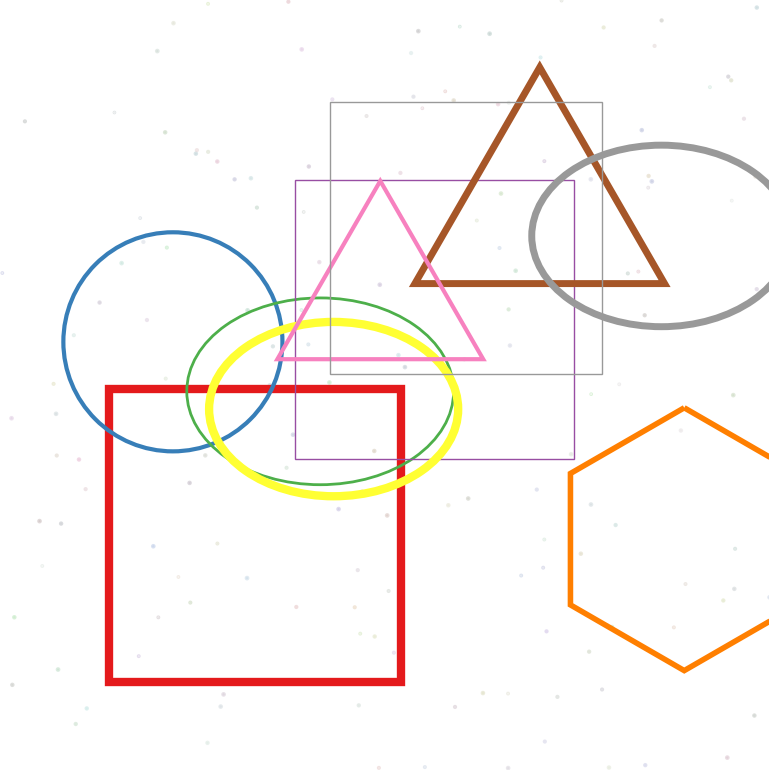[{"shape": "square", "thickness": 3, "radius": 0.95, "center": [0.331, 0.304]}, {"shape": "circle", "thickness": 1.5, "radius": 0.71, "center": [0.225, 0.556]}, {"shape": "oval", "thickness": 1, "radius": 0.87, "center": [0.416, 0.492]}, {"shape": "square", "thickness": 0.5, "radius": 0.91, "center": [0.564, 0.585]}, {"shape": "hexagon", "thickness": 2, "radius": 0.85, "center": [0.889, 0.3]}, {"shape": "oval", "thickness": 3, "radius": 0.81, "center": [0.433, 0.469]}, {"shape": "triangle", "thickness": 2.5, "radius": 0.94, "center": [0.701, 0.725]}, {"shape": "triangle", "thickness": 1.5, "radius": 0.77, "center": [0.494, 0.611]}, {"shape": "square", "thickness": 0.5, "radius": 0.88, "center": [0.605, 0.691]}, {"shape": "oval", "thickness": 2.5, "radius": 0.84, "center": [0.859, 0.694]}]